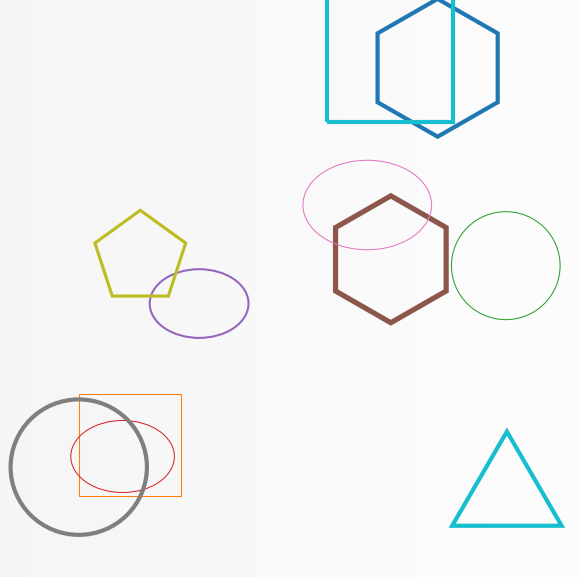[{"shape": "hexagon", "thickness": 2, "radius": 0.6, "center": [0.753, 0.882]}, {"shape": "square", "thickness": 0.5, "radius": 0.44, "center": [0.224, 0.229]}, {"shape": "circle", "thickness": 0.5, "radius": 0.47, "center": [0.87, 0.539]}, {"shape": "oval", "thickness": 0.5, "radius": 0.45, "center": [0.211, 0.209]}, {"shape": "oval", "thickness": 1, "radius": 0.42, "center": [0.343, 0.474]}, {"shape": "hexagon", "thickness": 2.5, "radius": 0.55, "center": [0.672, 0.55]}, {"shape": "oval", "thickness": 0.5, "radius": 0.55, "center": [0.632, 0.644]}, {"shape": "circle", "thickness": 2, "radius": 0.59, "center": [0.135, 0.19]}, {"shape": "pentagon", "thickness": 1.5, "radius": 0.41, "center": [0.241, 0.553]}, {"shape": "square", "thickness": 2, "radius": 0.54, "center": [0.671, 0.895]}, {"shape": "triangle", "thickness": 2, "radius": 0.54, "center": [0.872, 0.143]}]